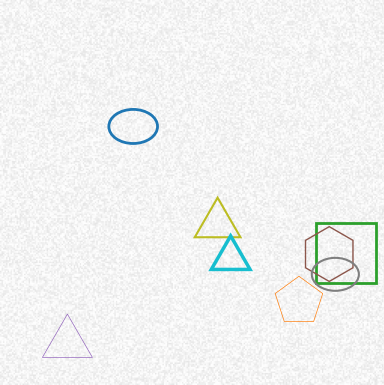[{"shape": "oval", "thickness": 2, "radius": 0.32, "center": [0.346, 0.672]}, {"shape": "pentagon", "thickness": 0.5, "radius": 0.32, "center": [0.776, 0.218]}, {"shape": "square", "thickness": 2, "radius": 0.39, "center": [0.898, 0.342]}, {"shape": "triangle", "thickness": 0.5, "radius": 0.38, "center": [0.175, 0.109]}, {"shape": "hexagon", "thickness": 1, "radius": 0.36, "center": [0.855, 0.34]}, {"shape": "oval", "thickness": 1.5, "radius": 0.31, "center": [0.871, 0.287]}, {"shape": "triangle", "thickness": 1.5, "radius": 0.34, "center": [0.565, 0.418]}, {"shape": "triangle", "thickness": 2.5, "radius": 0.29, "center": [0.599, 0.329]}]